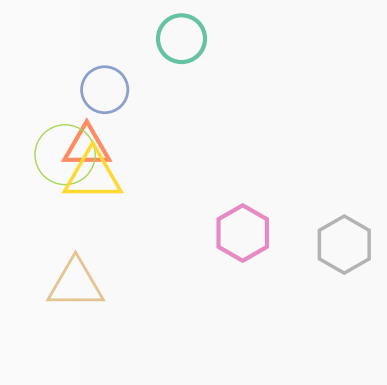[{"shape": "circle", "thickness": 3, "radius": 0.3, "center": [0.468, 0.9]}, {"shape": "triangle", "thickness": 3, "radius": 0.33, "center": [0.224, 0.618]}, {"shape": "circle", "thickness": 2, "radius": 0.3, "center": [0.27, 0.767]}, {"shape": "hexagon", "thickness": 3, "radius": 0.36, "center": [0.626, 0.395]}, {"shape": "circle", "thickness": 1, "radius": 0.39, "center": [0.168, 0.598]}, {"shape": "triangle", "thickness": 2.5, "radius": 0.42, "center": [0.239, 0.545]}, {"shape": "triangle", "thickness": 2, "radius": 0.41, "center": [0.195, 0.263]}, {"shape": "hexagon", "thickness": 2.5, "radius": 0.37, "center": [0.888, 0.365]}]